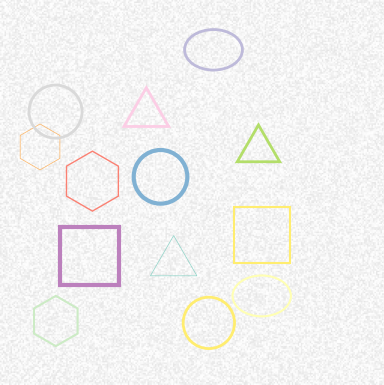[{"shape": "triangle", "thickness": 0.5, "radius": 0.35, "center": [0.451, 0.318]}, {"shape": "oval", "thickness": 1.5, "radius": 0.38, "center": [0.68, 0.231]}, {"shape": "oval", "thickness": 2, "radius": 0.38, "center": [0.555, 0.871]}, {"shape": "hexagon", "thickness": 1, "radius": 0.39, "center": [0.24, 0.53]}, {"shape": "circle", "thickness": 3, "radius": 0.35, "center": [0.417, 0.541]}, {"shape": "hexagon", "thickness": 0.5, "radius": 0.3, "center": [0.104, 0.618]}, {"shape": "triangle", "thickness": 2, "radius": 0.32, "center": [0.671, 0.612]}, {"shape": "triangle", "thickness": 2, "radius": 0.34, "center": [0.38, 0.705]}, {"shape": "circle", "thickness": 2, "radius": 0.34, "center": [0.144, 0.71]}, {"shape": "square", "thickness": 3, "radius": 0.38, "center": [0.233, 0.335]}, {"shape": "hexagon", "thickness": 1.5, "radius": 0.33, "center": [0.145, 0.166]}, {"shape": "circle", "thickness": 2, "radius": 0.33, "center": [0.542, 0.161]}, {"shape": "square", "thickness": 1.5, "radius": 0.37, "center": [0.68, 0.39]}]